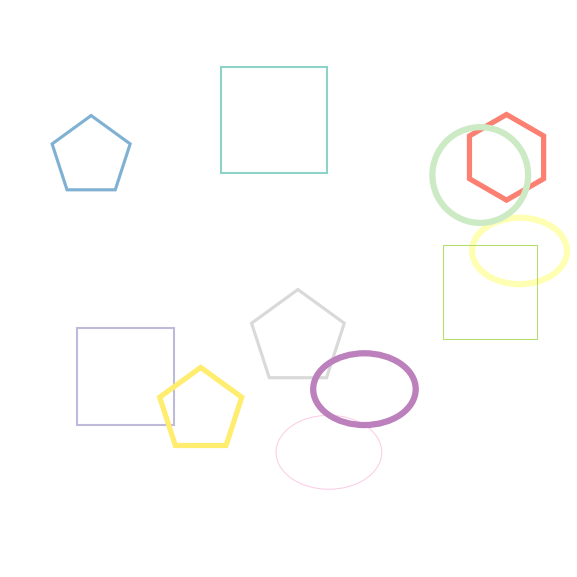[{"shape": "square", "thickness": 1, "radius": 0.46, "center": [0.474, 0.791]}, {"shape": "oval", "thickness": 3, "radius": 0.41, "center": [0.9, 0.565]}, {"shape": "square", "thickness": 1, "radius": 0.42, "center": [0.218, 0.348]}, {"shape": "hexagon", "thickness": 2.5, "radius": 0.37, "center": [0.877, 0.727]}, {"shape": "pentagon", "thickness": 1.5, "radius": 0.36, "center": [0.158, 0.728]}, {"shape": "square", "thickness": 0.5, "radius": 0.41, "center": [0.848, 0.493]}, {"shape": "oval", "thickness": 0.5, "radius": 0.46, "center": [0.569, 0.216]}, {"shape": "pentagon", "thickness": 1.5, "radius": 0.42, "center": [0.516, 0.413]}, {"shape": "oval", "thickness": 3, "radius": 0.44, "center": [0.631, 0.325]}, {"shape": "circle", "thickness": 3, "radius": 0.41, "center": [0.832, 0.696]}, {"shape": "pentagon", "thickness": 2.5, "radius": 0.37, "center": [0.348, 0.288]}]